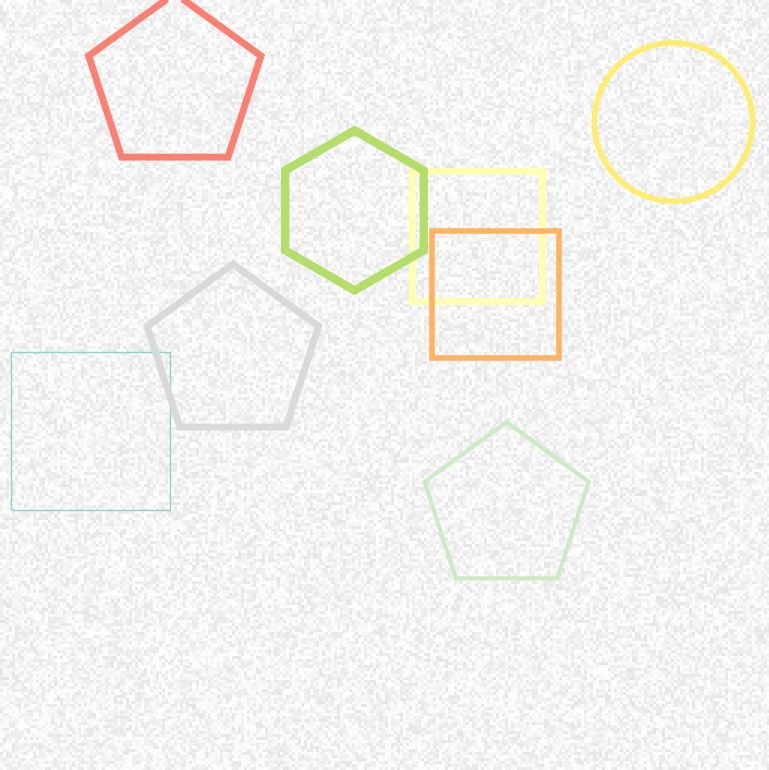[{"shape": "square", "thickness": 0.5, "radius": 0.51, "center": [0.118, 0.441]}, {"shape": "square", "thickness": 2.5, "radius": 0.42, "center": [0.619, 0.694]}, {"shape": "pentagon", "thickness": 2.5, "radius": 0.59, "center": [0.227, 0.891]}, {"shape": "square", "thickness": 2, "radius": 0.41, "center": [0.644, 0.617]}, {"shape": "hexagon", "thickness": 3, "radius": 0.52, "center": [0.46, 0.727]}, {"shape": "pentagon", "thickness": 2.5, "radius": 0.59, "center": [0.302, 0.54]}, {"shape": "pentagon", "thickness": 1.5, "radius": 0.56, "center": [0.658, 0.34]}, {"shape": "circle", "thickness": 2, "radius": 0.51, "center": [0.875, 0.842]}]